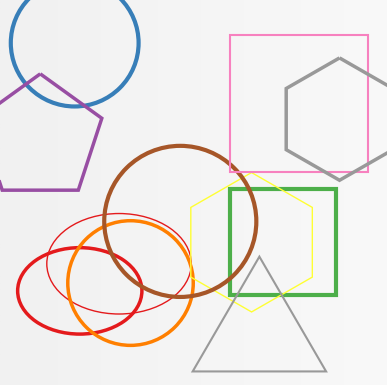[{"shape": "oval", "thickness": 2.5, "radius": 0.8, "center": [0.206, 0.244]}, {"shape": "oval", "thickness": 1, "radius": 0.93, "center": [0.307, 0.315]}, {"shape": "circle", "thickness": 3, "radius": 0.82, "center": [0.193, 0.888]}, {"shape": "square", "thickness": 3, "radius": 0.68, "center": [0.73, 0.371]}, {"shape": "pentagon", "thickness": 2.5, "radius": 0.84, "center": [0.104, 0.641]}, {"shape": "circle", "thickness": 2.5, "radius": 0.81, "center": [0.337, 0.265]}, {"shape": "hexagon", "thickness": 1, "radius": 0.91, "center": [0.649, 0.371]}, {"shape": "circle", "thickness": 3, "radius": 0.98, "center": [0.465, 0.425]}, {"shape": "square", "thickness": 1.5, "radius": 0.89, "center": [0.771, 0.732]}, {"shape": "triangle", "thickness": 1.5, "radius": 0.99, "center": [0.669, 0.135]}, {"shape": "hexagon", "thickness": 2.5, "radius": 0.79, "center": [0.876, 0.691]}]